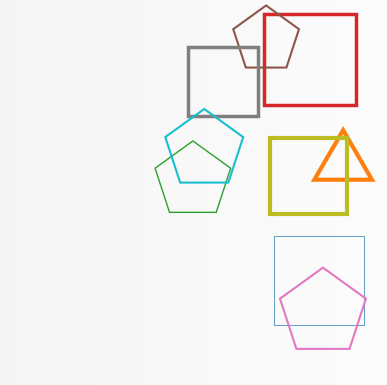[{"shape": "square", "thickness": 0.5, "radius": 0.58, "center": [0.824, 0.271]}, {"shape": "triangle", "thickness": 3, "radius": 0.43, "center": [0.886, 0.576]}, {"shape": "pentagon", "thickness": 1, "radius": 0.51, "center": [0.498, 0.531]}, {"shape": "square", "thickness": 2.5, "radius": 0.59, "center": [0.8, 0.846]}, {"shape": "pentagon", "thickness": 1.5, "radius": 0.45, "center": [0.687, 0.897]}, {"shape": "pentagon", "thickness": 1.5, "radius": 0.58, "center": [0.833, 0.188]}, {"shape": "square", "thickness": 2.5, "radius": 0.45, "center": [0.576, 0.788]}, {"shape": "square", "thickness": 3, "radius": 0.49, "center": [0.796, 0.543]}, {"shape": "pentagon", "thickness": 1.5, "radius": 0.53, "center": [0.527, 0.611]}]